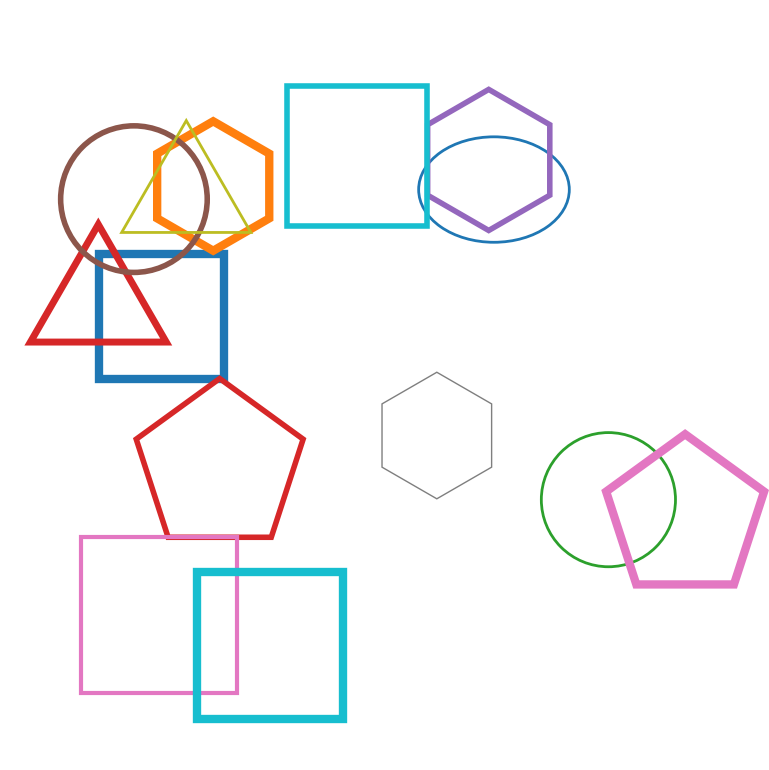[{"shape": "square", "thickness": 3, "radius": 0.41, "center": [0.21, 0.589]}, {"shape": "oval", "thickness": 1, "radius": 0.49, "center": [0.642, 0.754]}, {"shape": "hexagon", "thickness": 3, "radius": 0.42, "center": [0.277, 0.758]}, {"shape": "circle", "thickness": 1, "radius": 0.44, "center": [0.79, 0.351]}, {"shape": "pentagon", "thickness": 2, "radius": 0.57, "center": [0.285, 0.394]}, {"shape": "triangle", "thickness": 2.5, "radius": 0.51, "center": [0.128, 0.607]}, {"shape": "hexagon", "thickness": 2, "radius": 0.46, "center": [0.635, 0.792]}, {"shape": "circle", "thickness": 2, "radius": 0.48, "center": [0.174, 0.741]}, {"shape": "square", "thickness": 1.5, "radius": 0.51, "center": [0.207, 0.201]}, {"shape": "pentagon", "thickness": 3, "radius": 0.54, "center": [0.89, 0.328]}, {"shape": "hexagon", "thickness": 0.5, "radius": 0.41, "center": [0.567, 0.434]}, {"shape": "triangle", "thickness": 1, "radius": 0.48, "center": [0.242, 0.747]}, {"shape": "square", "thickness": 3, "radius": 0.48, "center": [0.351, 0.161]}, {"shape": "square", "thickness": 2, "radius": 0.46, "center": [0.463, 0.798]}]